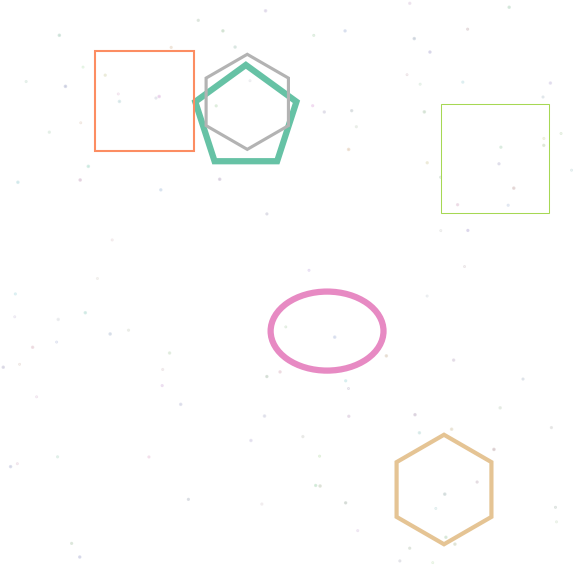[{"shape": "pentagon", "thickness": 3, "radius": 0.46, "center": [0.426, 0.795]}, {"shape": "square", "thickness": 1, "radius": 0.43, "center": [0.25, 0.824]}, {"shape": "oval", "thickness": 3, "radius": 0.49, "center": [0.566, 0.426]}, {"shape": "square", "thickness": 0.5, "radius": 0.47, "center": [0.857, 0.725]}, {"shape": "hexagon", "thickness": 2, "radius": 0.47, "center": [0.769, 0.152]}, {"shape": "hexagon", "thickness": 1.5, "radius": 0.41, "center": [0.428, 0.823]}]